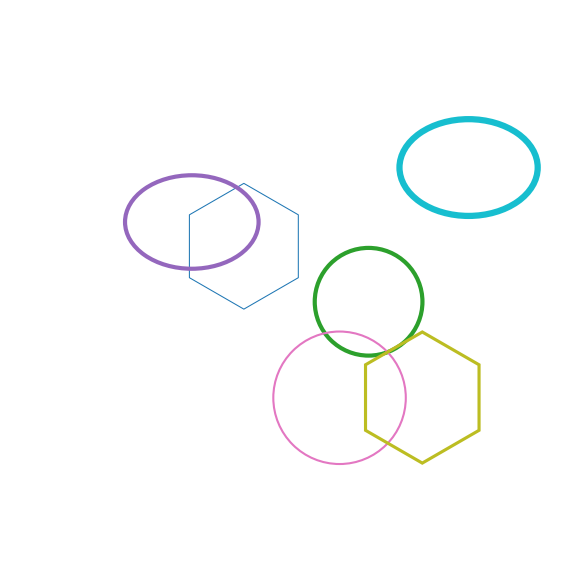[{"shape": "hexagon", "thickness": 0.5, "radius": 0.54, "center": [0.422, 0.573]}, {"shape": "circle", "thickness": 2, "radius": 0.47, "center": [0.638, 0.477]}, {"shape": "oval", "thickness": 2, "radius": 0.58, "center": [0.332, 0.615]}, {"shape": "circle", "thickness": 1, "radius": 0.57, "center": [0.588, 0.31]}, {"shape": "hexagon", "thickness": 1.5, "radius": 0.57, "center": [0.731, 0.311]}, {"shape": "oval", "thickness": 3, "radius": 0.6, "center": [0.811, 0.709]}]